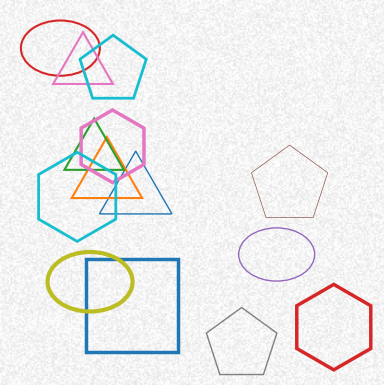[{"shape": "triangle", "thickness": 1, "radius": 0.54, "center": [0.352, 0.499]}, {"shape": "square", "thickness": 2.5, "radius": 0.6, "center": [0.342, 0.206]}, {"shape": "triangle", "thickness": 1.5, "radius": 0.53, "center": [0.278, 0.538]}, {"shape": "triangle", "thickness": 1.5, "radius": 0.45, "center": [0.245, 0.603]}, {"shape": "hexagon", "thickness": 2.5, "radius": 0.55, "center": [0.867, 0.15]}, {"shape": "oval", "thickness": 1.5, "radius": 0.51, "center": [0.157, 0.875]}, {"shape": "oval", "thickness": 1, "radius": 0.49, "center": [0.719, 0.339]}, {"shape": "pentagon", "thickness": 0.5, "radius": 0.52, "center": [0.752, 0.519]}, {"shape": "hexagon", "thickness": 2.5, "radius": 0.47, "center": [0.292, 0.62]}, {"shape": "triangle", "thickness": 1.5, "radius": 0.45, "center": [0.216, 0.827]}, {"shape": "pentagon", "thickness": 1, "radius": 0.48, "center": [0.628, 0.105]}, {"shape": "oval", "thickness": 3, "radius": 0.55, "center": [0.234, 0.268]}, {"shape": "hexagon", "thickness": 2, "radius": 0.58, "center": [0.201, 0.489]}, {"shape": "pentagon", "thickness": 2, "radius": 0.45, "center": [0.294, 0.818]}]